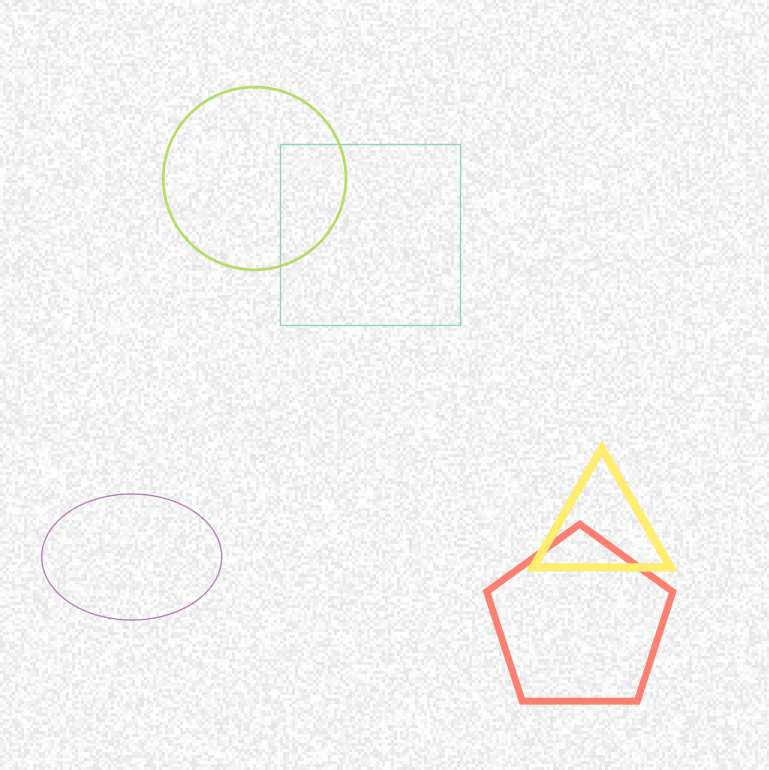[{"shape": "square", "thickness": 0.5, "radius": 0.59, "center": [0.481, 0.695]}, {"shape": "pentagon", "thickness": 2.5, "radius": 0.64, "center": [0.753, 0.192]}, {"shape": "circle", "thickness": 1, "radius": 0.59, "center": [0.331, 0.768]}, {"shape": "oval", "thickness": 0.5, "radius": 0.58, "center": [0.171, 0.277]}, {"shape": "triangle", "thickness": 3, "radius": 0.52, "center": [0.782, 0.315]}]